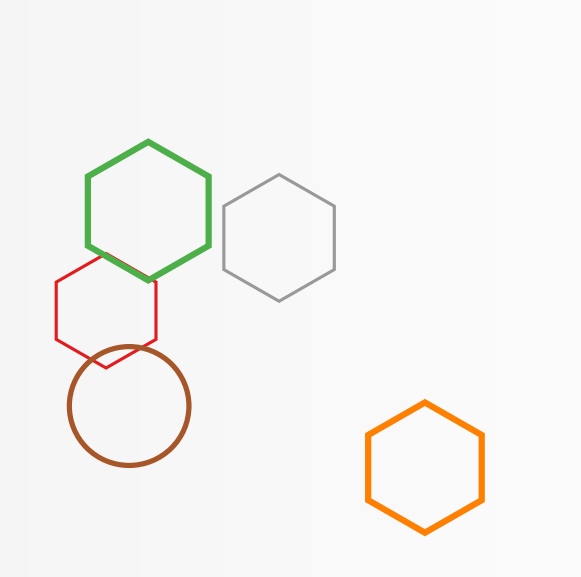[{"shape": "hexagon", "thickness": 1.5, "radius": 0.5, "center": [0.183, 0.461]}, {"shape": "hexagon", "thickness": 3, "radius": 0.6, "center": [0.255, 0.634]}, {"shape": "hexagon", "thickness": 3, "radius": 0.56, "center": [0.731, 0.189]}, {"shape": "circle", "thickness": 2.5, "radius": 0.51, "center": [0.222, 0.296]}, {"shape": "hexagon", "thickness": 1.5, "radius": 0.55, "center": [0.48, 0.587]}]